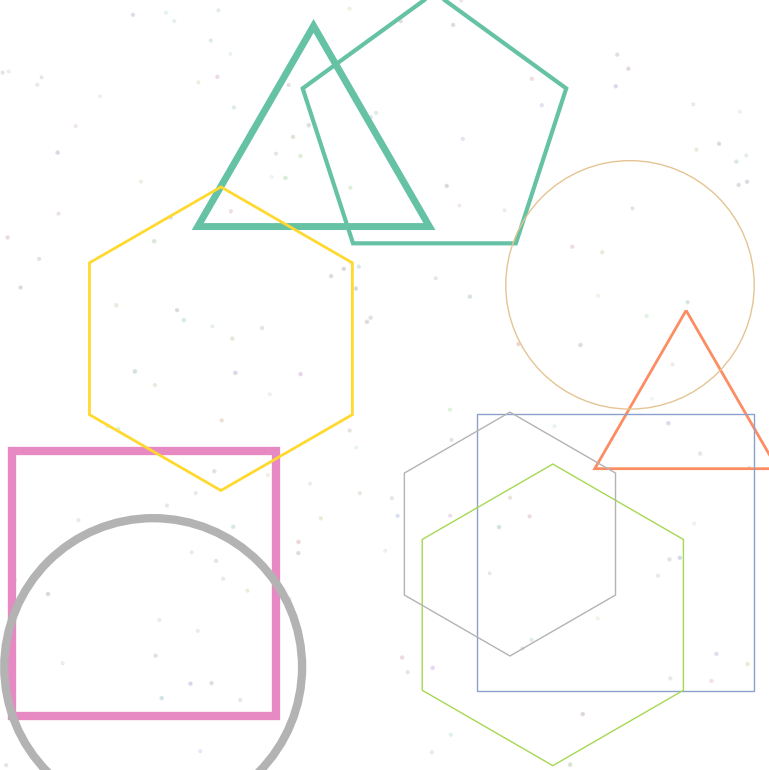[{"shape": "triangle", "thickness": 2.5, "radius": 0.87, "center": [0.407, 0.793]}, {"shape": "pentagon", "thickness": 1.5, "radius": 0.9, "center": [0.564, 0.83]}, {"shape": "triangle", "thickness": 1, "radius": 0.69, "center": [0.891, 0.46]}, {"shape": "square", "thickness": 0.5, "radius": 0.9, "center": [0.799, 0.283]}, {"shape": "square", "thickness": 3, "radius": 0.86, "center": [0.187, 0.242]}, {"shape": "hexagon", "thickness": 0.5, "radius": 0.98, "center": [0.718, 0.201]}, {"shape": "hexagon", "thickness": 1, "radius": 0.99, "center": [0.287, 0.56]}, {"shape": "circle", "thickness": 0.5, "radius": 0.81, "center": [0.818, 0.63]}, {"shape": "hexagon", "thickness": 0.5, "radius": 0.79, "center": [0.662, 0.306]}, {"shape": "circle", "thickness": 3, "radius": 0.97, "center": [0.199, 0.134]}]